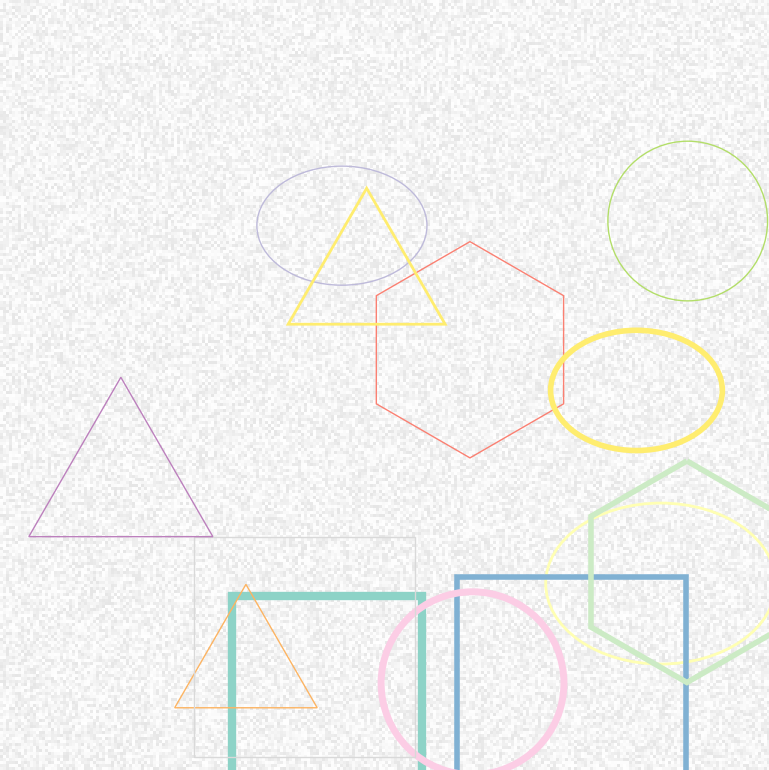[{"shape": "square", "thickness": 3, "radius": 0.61, "center": [0.425, 0.103]}, {"shape": "oval", "thickness": 1, "radius": 0.75, "center": [0.858, 0.242]}, {"shape": "oval", "thickness": 0.5, "radius": 0.55, "center": [0.444, 0.707]}, {"shape": "hexagon", "thickness": 0.5, "radius": 0.7, "center": [0.61, 0.546]}, {"shape": "square", "thickness": 2, "radius": 0.74, "center": [0.742, 0.102]}, {"shape": "triangle", "thickness": 0.5, "radius": 0.53, "center": [0.319, 0.134]}, {"shape": "circle", "thickness": 0.5, "radius": 0.52, "center": [0.893, 0.713]}, {"shape": "circle", "thickness": 2.5, "radius": 0.59, "center": [0.614, 0.113]}, {"shape": "square", "thickness": 0.5, "radius": 0.72, "center": [0.395, 0.16]}, {"shape": "triangle", "thickness": 0.5, "radius": 0.69, "center": [0.157, 0.372]}, {"shape": "hexagon", "thickness": 2, "radius": 0.72, "center": [0.892, 0.258]}, {"shape": "oval", "thickness": 2, "radius": 0.56, "center": [0.827, 0.493]}, {"shape": "triangle", "thickness": 1, "radius": 0.59, "center": [0.476, 0.638]}]